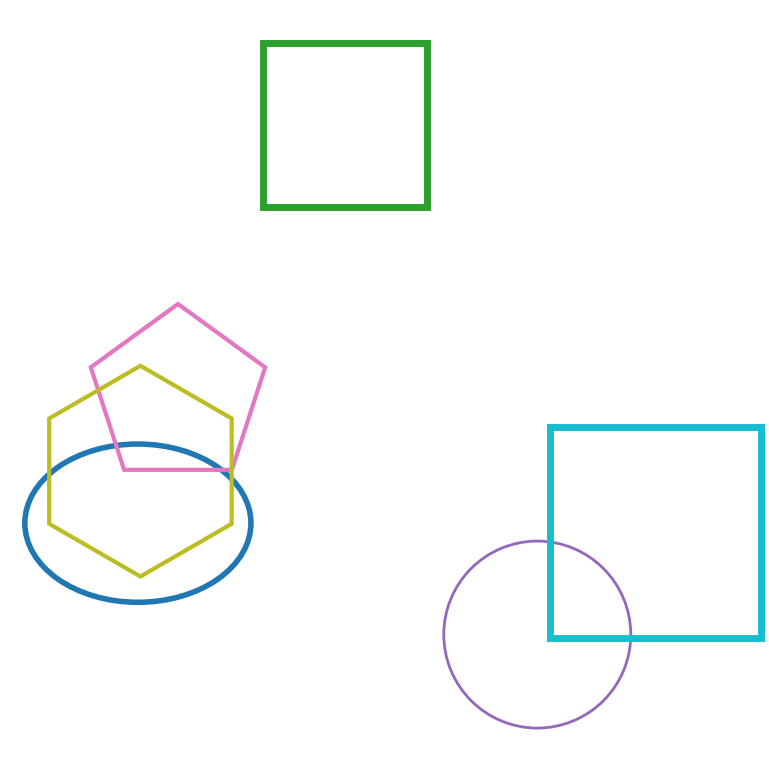[{"shape": "oval", "thickness": 2, "radius": 0.73, "center": [0.179, 0.321]}, {"shape": "square", "thickness": 2.5, "radius": 0.53, "center": [0.448, 0.837]}, {"shape": "circle", "thickness": 1, "radius": 0.61, "center": [0.698, 0.176]}, {"shape": "pentagon", "thickness": 1.5, "radius": 0.6, "center": [0.231, 0.486]}, {"shape": "hexagon", "thickness": 1.5, "radius": 0.68, "center": [0.182, 0.388]}, {"shape": "square", "thickness": 2.5, "radius": 0.69, "center": [0.852, 0.308]}]